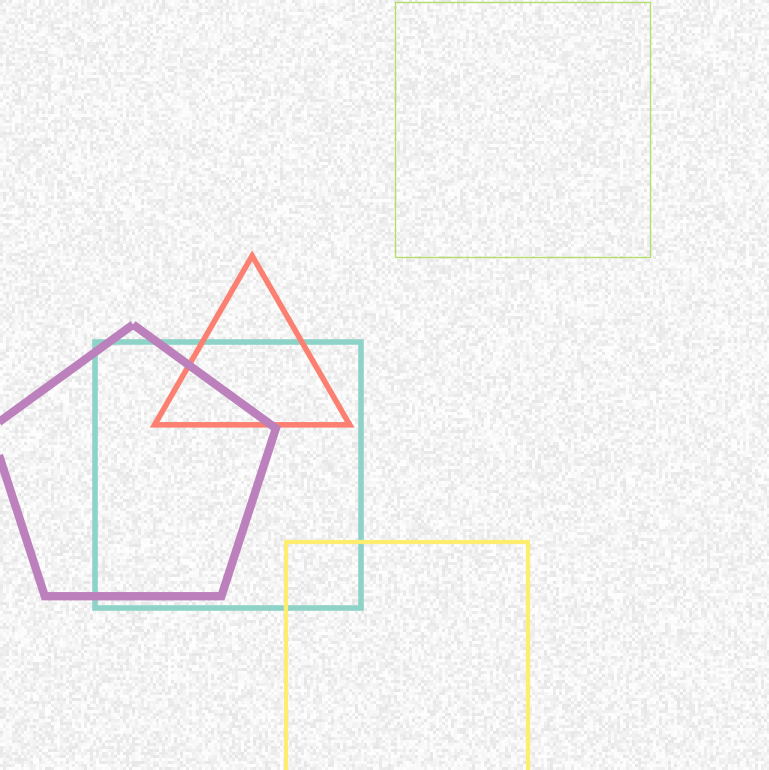[{"shape": "square", "thickness": 2, "radius": 0.87, "center": [0.296, 0.383]}, {"shape": "triangle", "thickness": 2, "radius": 0.73, "center": [0.327, 0.521]}, {"shape": "square", "thickness": 0.5, "radius": 0.83, "center": [0.679, 0.831]}, {"shape": "pentagon", "thickness": 3, "radius": 0.98, "center": [0.173, 0.383]}, {"shape": "square", "thickness": 1.5, "radius": 0.78, "center": [0.529, 0.139]}]